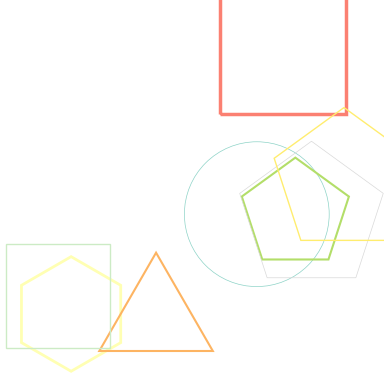[{"shape": "circle", "thickness": 0.5, "radius": 0.94, "center": [0.667, 0.444]}, {"shape": "hexagon", "thickness": 2, "radius": 0.74, "center": [0.185, 0.185]}, {"shape": "square", "thickness": 2.5, "radius": 0.82, "center": [0.734, 0.868]}, {"shape": "triangle", "thickness": 1.5, "radius": 0.85, "center": [0.405, 0.173]}, {"shape": "pentagon", "thickness": 1.5, "radius": 0.73, "center": [0.767, 0.444]}, {"shape": "pentagon", "thickness": 0.5, "radius": 0.98, "center": [0.809, 0.437]}, {"shape": "square", "thickness": 1, "radius": 0.68, "center": [0.151, 0.231]}, {"shape": "pentagon", "thickness": 1, "radius": 0.95, "center": [0.894, 0.53]}]